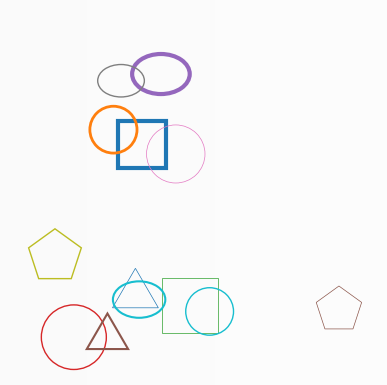[{"shape": "triangle", "thickness": 0.5, "radius": 0.34, "center": [0.349, 0.235]}, {"shape": "square", "thickness": 3, "radius": 0.31, "center": [0.367, 0.625]}, {"shape": "circle", "thickness": 2, "radius": 0.3, "center": [0.293, 0.663]}, {"shape": "square", "thickness": 0.5, "radius": 0.36, "center": [0.49, 0.206]}, {"shape": "circle", "thickness": 1, "radius": 0.42, "center": [0.191, 0.124]}, {"shape": "oval", "thickness": 3, "radius": 0.37, "center": [0.415, 0.808]}, {"shape": "pentagon", "thickness": 0.5, "radius": 0.31, "center": [0.875, 0.195]}, {"shape": "triangle", "thickness": 1.5, "radius": 0.31, "center": [0.277, 0.124]}, {"shape": "circle", "thickness": 0.5, "radius": 0.38, "center": [0.454, 0.6]}, {"shape": "oval", "thickness": 1, "radius": 0.3, "center": [0.312, 0.79]}, {"shape": "pentagon", "thickness": 1, "radius": 0.36, "center": [0.142, 0.334]}, {"shape": "oval", "thickness": 1.5, "radius": 0.34, "center": [0.359, 0.222]}, {"shape": "circle", "thickness": 1, "radius": 0.31, "center": [0.541, 0.191]}]